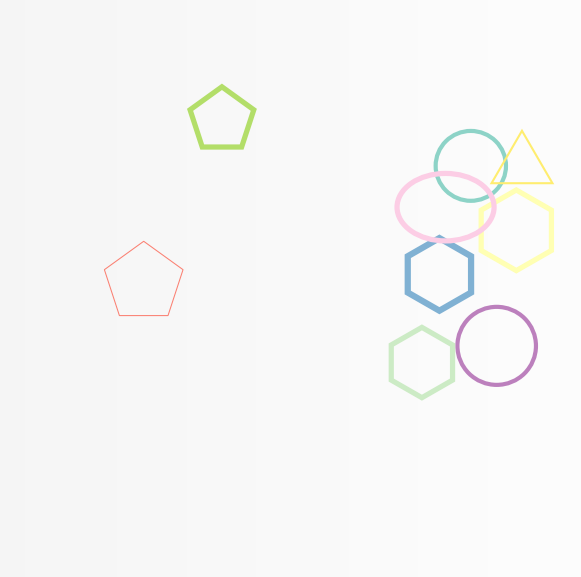[{"shape": "circle", "thickness": 2, "radius": 0.3, "center": [0.81, 0.712]}, {"shape": "hexagon", "thickness": 2.5, "radius": 0.35, "center": [0.888, 0.6]}, {"shape": "pentagon", "thickness": 0.5, "radius": 0.36, "center": [0.247, 0.51]}, {"shape": "hexagon", "thickness": 3, "radius": 0.31, "center": [0.756, 0.524]}, {"shape": "pentagon", "thickness": 2.5, "radius": 0.29, "center": [0.382, 0.791]}, {"shape": "oval", "thickness": 2.5, "radius": 0.42, "center": [0.767, 0.64]}, {"shape": "circle", "thickness": 2, "radius": 0.34, "center": [0.855, 0.4]}, {"shape": "hexagon", "thickness": 2.5, "radius": 0.3, "center": [0.726, 0.371]}, {"shape": "triangle", "thickness": 1, "radius": 0.3, "center": [0.898, 0.712]}]